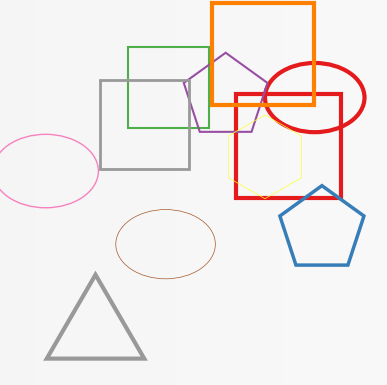[{"shape": "square", "thickness": 3, "radius": 0.67, "center": [0.744, 0.62]}, {"shape": "oval", "thickness": 3, "radius": 0.64, "center": [0.812, 0.747]}, {"shape": "pentagon", "thickness": 2.5, "radius": 0.57, "center": [0.831, 0.404]}, {"shape": "square", "thickness": 1.5, "radius": 0.53, "center": [0.435, 0.773]}, {"shape": "pentagon", "thickness": 1.5, "radius": 0.57, "center": [0.582, 0.749]}, {"shape": "square", "thickness": 3, "radius": 0.66, "center": [0.678, 0.86]}, {"shape": "hexagon", "thickness": 0.5, "radius": 0.54, "center": [0.684, 0.593]}, {"shape": "oval", "thickness": 0.5, "radius": 0.64, "center": [0.427, 0.366]}, {"shape": "oval", "thickness": 1, "radius": 0.68, "center": [0.118, 0.556]}, {"shape": "triangle", "thickness": 3, "radius": 0.73, "center": [0.246, 0.141]}, {"shape": "square", "thickness": 2, "radius": 0.58, "center": [0.373, 0.677]}]